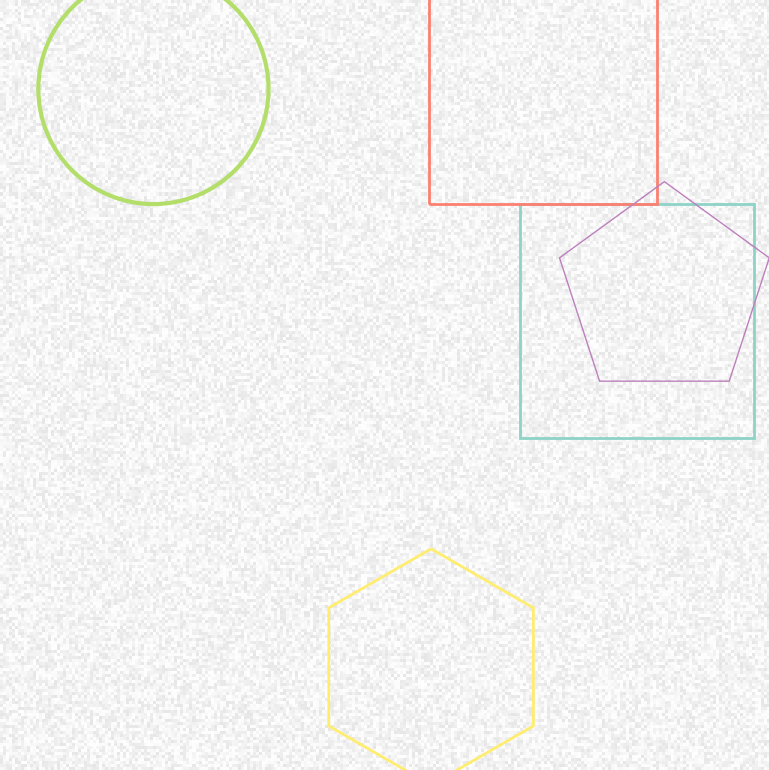[{"shape": "square", "thickness": 1, "radius": 0.76, "center": [0.828, 0.583]}, {"shape": "square", "thickness": 1, "radius": 0.74, "center": [0.705, 0.883]}, {"shape": "circle", "thickness": 1.5, "radius": 0.75, "center": [0.199, 0.884]}, {"shape": "pentagon", "thickness": 0.5, "radius": 0.72, "center": [0.863, 0.621]}, {"shape": "hexagon", "thickness": 1, "radius": 0.77, "center": [0.56, 0.134]}]